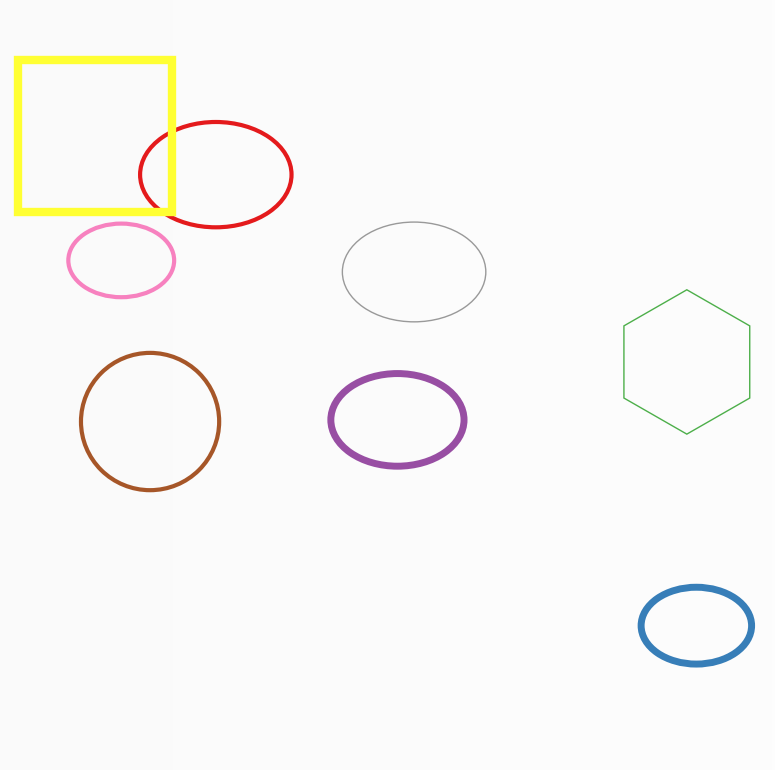[{"shape": "oval", "thickness": 1.5, "radius": 0.49, "center": [0.278, 0.773]}, {"shape": "oval", "thickness": 2.5, "radius": 0.36, "center": [0.899, 0.187]}, {"shape": "hexagon", "thickness": 0.5, "radius": 0.47, "center": [0.886, 0.53]}, {"shape": "oval", "thickness": 2.5, "radius": 0.43, "center": [0.513, 0.455]}, {"shape": "square", "thickness": 3, "radius": 0.49, "center": [0.123, 0.824]}, {"shape": "circle", "thickness": 1.5, "radius": 0.45, "center": [0.194, 0.453]}, {"shape": "oval", "thickness": 1.5, "radius": 0.34, "center": [0.156, 0.662]}, {"shape": "oval", "thickness": 0.5, "radius": 0.46, "center": [0.534, 0.647]}]